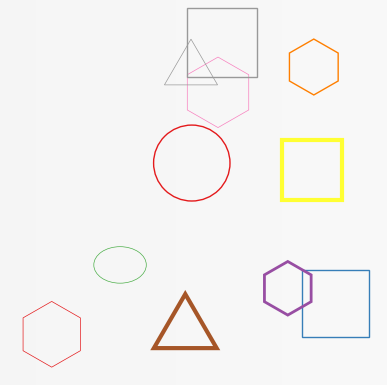[{"shape": "circle", "thickness": 1, "radius": 0.49, "center": [0.495, 0.577]}, {"shape": "hexagon", "thickness": 0.5, "radius": 0.43, "center": [0.133, 0.132]}, {"shape": "square", "thickness": 1, "radius": 0.43, "center": [0.866, 0.213]}, {"shape": "oval", "thickness": 0.5, "radius": 0.34, "center": [0.31, 0.312]}, {"shape": "hexagon", "thickness": 2, "radius": 0.35, "center": [0.743, 0.251]}, {"shape": "hexagon", "thickness": 1, "radius": 0.36, "center": [0.81, 0.826]}, {"shape": "square", "thickness": 3, "radius": 0.39, "center": [0.804, 0.558]}, {"shape": "triangle", "thickness": 3, "radius": 0.47, "center": [0.478, 0.143]}, {"shape": "hexagon", "thickness": 0.5, "radius": 0.46, "center": [0.563, 0.76]}, {"shape": "triangle", "thickness": 0.5, "radius": 0.4, "center": [0.493, 0.819]}, {"shape": "square", "thickness": 1, "radius": 0.45, "center": [0.572, 0.889]}]